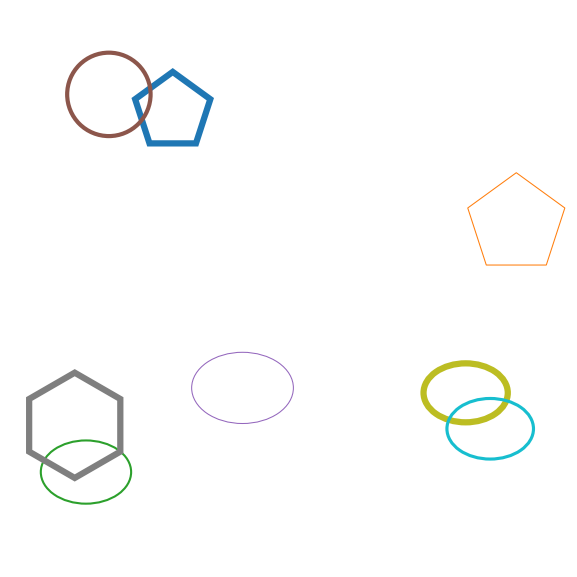[{"shape": "pentagon", "thickness": 3, "radius": 0.34, "center": [0.299, 0.806]}, {"shape": "pentagon", "thickness": 0.5, "radius": 0.44, "center": [0.894, 0.612]}, {"shape": "oval", "thickness": 1, "radius": 0.39, "center": [0.149, 0.182]}, {"shape": "oval", "thickness": 0.5, "radius": 0.44, "center": [0.42, 0.327]}, {"shape": "circle", "thickness": 2, "radius": 0.36, "center": [0.189, 0.836]}, {"shape": "hexagon", "thickness": 3, "radius": 0.46, "center": [0.129, 0.263]}, {"shape": "oval", "thickness": 3, "radius": 0.36, "center": [0.806, 0.319]}, {"shape": "oval", "thickness": 1.5, "radius": 0.37, "center": [0.849, 0.257]}]